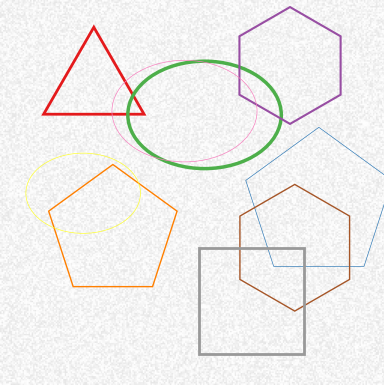[{"shape": "triangle", "thickness": 2, "radius": 0.75, "center": [0.244, 0.779]}, {"shape": "pentagon", "thickness": 0.5, "radius": 1.0, "center": [0.828, 0.47]}, {"shape": "oval", "thickness": 2.5, "radius": 1.0, "center": [0.531, 0.702]}, {"shape": "hexagon", "thickness": 1.5, "radius": 0.76, "center": [0.753, 0.83]}, {"shape": "pentagon", "thickness": 1, "radius": 0.88, "center": [0.293, 0.397]}, {"shape": "oval", "thickness": 0.5, "radius": 0.74, "center": [0.216, 0.498]}, {"shape": "hexagon", "thickness": 1, "radius": 0.82, "center": [0.766, 0.356]}, {"shape": "oval", "thickness": 0.5, "radius": 0.94, "center": [0.479, 0.711]}, {"shape": "square", "thickness": 2, "radius": 0.68, "center": [0.653, 0.218]}]